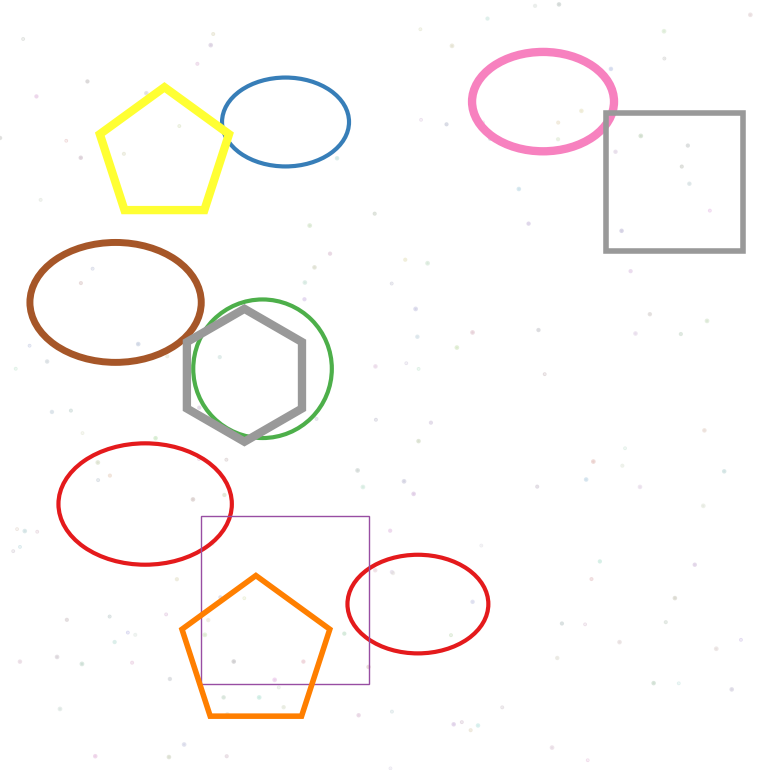[{"shape": "oval", "thickness": 1.5, "radius": 0.56, "center": [0.189, 0.345]}, {"shape": "oval", "thickness": 1.5, "radius": 0.46, "center": [0.543, 0.215]}, {"shape": "oval", "thickness": 1.5, "radius": 0.41, "center": [0.371, 0.842]}, {"shape": "circle", "thickness": 1.5, "radius": 0.45, "center": [0.341, 0.521]}, {"shape": "square", "thickness": 0.5, "radius": 0.55, "center": [0.37, 0.22]}, {"shape": "pentagon", "thickness": 2, "radius": 0.5, "center": [0.332, 0.152]}, {"shape": "pentagon", "thickness": 3, "radius": 0.44, "center": [0.214, 0.799]}, {"shape": "oval", "thickness": 2.5, "radius": 0.56, "center": [0.15, 0.607]}, {"shape": "oval", "thickness": 3, "radius": 0.46, "center": [0.705, 0.868]}, {"shape": "square", "thickness": 2, "radius": 0.45, "center": [0.876, 0.764]}, {"shape": "hexagon", "thickness": 3, "radius": 0.43, "center": [0.317, 0.513]}]